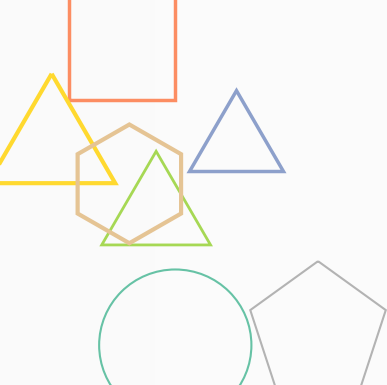[{"shape": "circle", "thickness": 1.5, "radius": 0.98, "center": [0.452, 0.104]}, {"shape": "square", "thickness": 2.5, "radius": 0.69, "center": [0.315, 0.878]}, {"shape": "triangle", "thickness": 2.5, "radius": 0.7, "center": [0.61, 0.625]}, {"shape": "triangle", "thickness": 2, "radius": 0.81, "center": [0.403, 0.445]}, {"shape": "triangle", "thickness": 3, "radius": 0.95, "center": [0.133, 0.619]}, {"shape": "hexagon", "thickness": 3, "radius": 0.77, "center": [0.334, 0.522]}, {"shape": "pentagon", "thickness": 1.5, "radius": 0.92, "center": [0.821, 0.138]}]